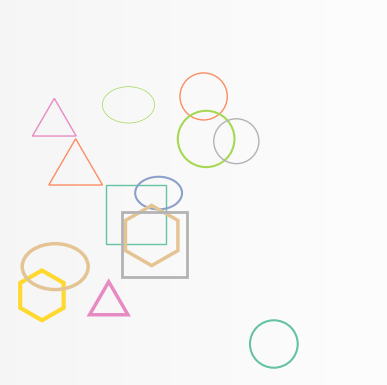[{"shape": "square", "thickness": 1, "radius": 0.39, "center": [0.352, 0.443]}, {"shape": "circle", "thickness": 1.5, "radius": 0.31, "center": [0.707, 0.107]}, {"shape": "circle", "thickness": 1, "radius": 0.31, "center": [0.525, 0.749]}, {"shape": "triangle", "thickness": 1, "radius": 0.4, "center": [0.195, 0.559]}, {"shape": "oval", "thickness": 1.5, "radius": 0.3, "center": [0.409, 0.499]}, {"shape": "triangle", "thickness": 2.5, "radius": 0.29, "center": [0.281, 0.211]}, {"shape": "triangle", "thickness": 1, "radius": 0.33, "center": [0.14, 0.679]}, {"shape": "oval", "thickness": 0.5, "radius": 0.34, "center": [0.332, 0.728]}, {"shape": "circle", "thickness": 1.5, "radius": 0.37, "center": [0.532, 0.639]}, {"shape": "hexagon", "thickness": 3, "radius": 0.32, "center": [0.108, 0.233]}, {"shape": "hexagon", "thickness": 2.5, "radius": 0.39, "center": [0.391, 0.388]}, {"shape": "oval", "thickness": 2.5, "radius": 0.43, "center": [0.142, 0.307]}, {"shape": "square", "thickness": 2, "radius": 0.42, "center": [0.399, 0.365]}, {"shape": "circle", "thickness": 1, "radius": 0.29, "center": [0.61, 0.633]}]